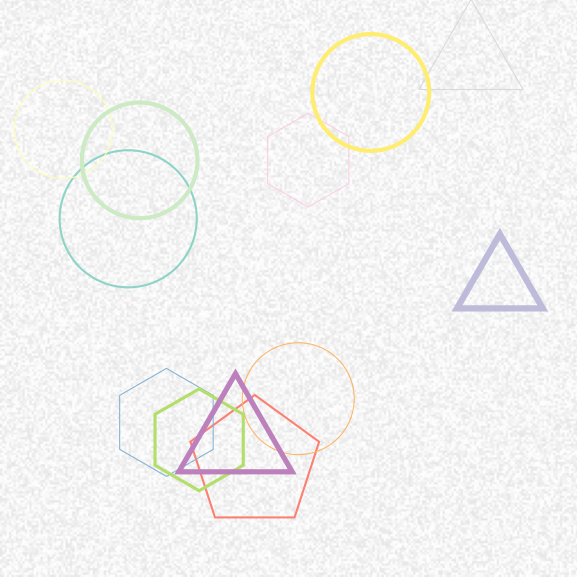[{"shape": "circle", "thickness": 1, "radius": 0.59, "center": [0.222, 0.62]}, {"shape": "circle", "thickness": 0.5, "radius": 0.42, "center": [0.11, 0.775]}, {"shape": "triangle", "thickness": 3, "radius": 0.43, "center": [0.866, 0.508]}, {"shape": "pentagon", "thickness": 1, "radius": 0.59, "center": [0.441, 0.198]}, {"shape": "hexagon", "thickness": 0.5, "radius": 0.47, "center": [0.288, 0.268]}, {"shape": "circle", "thickness": 0.5, "radius": 0.48, "center": [0.516, 0.309]}, {"shape": "hexagon", "thickness": 1.5, "radius": 0.44, "center": [0.345, 0.238]}, {"shape": "hexagon", "thickness": 0.5, "radius": 0.41, "center": [0.534, 0.722]}, {"shape": "triangle", "thickness": 0.5, "radius": 0.52, "center": [0.816, 0.896]}, {"shape": "triangle", "thickness": 2.5, "radius": 0.57, "center": [0.408, 0.239]}, {"shape": "circle", "thickness": 2, "radius": 0.5, "center": [0.242, 0.721]}, {"shape": "circle", "thickness": 2, "radius": 0.51, "center": [0.642, 0.839]}]